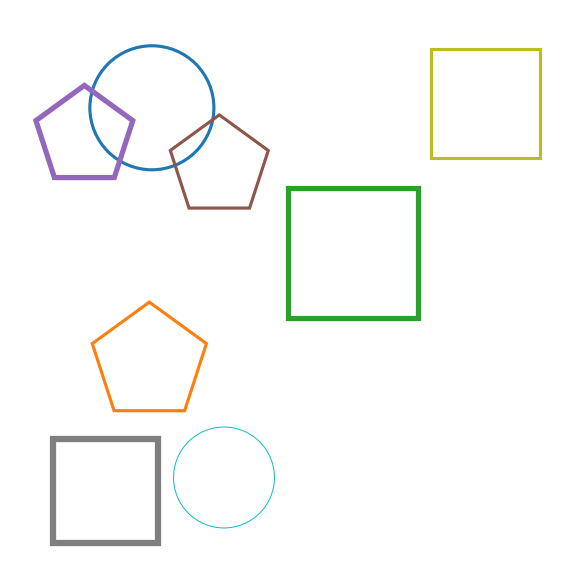[{"shape": "circle", "thickness": 1.5, "radius": 0.54, "center": [0.263, 0.813]}, {"shape": "pentagon", "thickness": 1.5, "radius": 0.52, "center": [0.259, 0.372]}, {"shape": "square", "thickness": 2.5, "radius": 0.56, "center": [0.611, 0.56]}, {"shape": "pentagon", "thickness": 2.5, "radius": 0.44, "center": [0.146, 0.763]}, {"shape": "pentagon", "thickness": 1.5, "radius": 0.45, "center": [0.38, 0.711]}, {"shape": "square", "thickness": 3, "radius": 0.45, "center": [0.182, 0.149]}, {"shape": "square", "thickness": 1.5, "radius": 0.47, "center": [0.841, 0.819]}, {"shape": "circle", "thickness": 0.5, "radius": 0.44, "center": [0.388, 0.172]}]